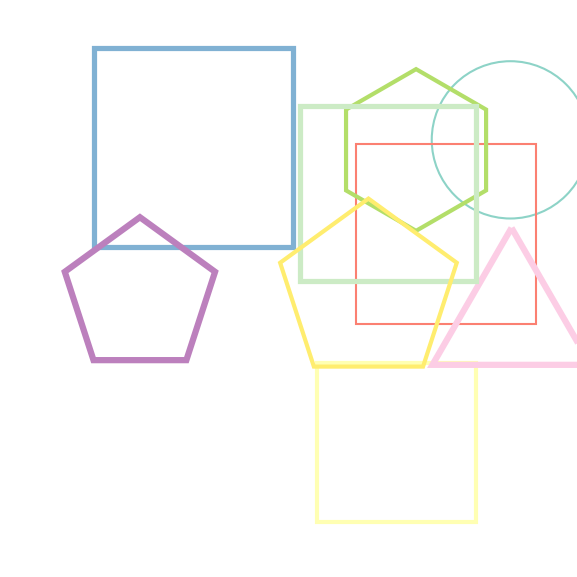[{"shape": "circle", "thickness": 1, "radius": 0.68, "center": [0.884, 0.757]}, {"shape": "square", "thickness": 2, "radius": 0.69, "center": [0.687, 0.233]}, {"shape": "square", "thickness": 1, "radius": 0.78, "center": [0.772, 0.594]}, {"shape": "square", "thickness": 2.5, "radius": 0.86, "center": [0.336, 0.744]}, {"shape": "hexagon", "thickness": 2, "radius": 0.7, "center": [0.72, 0.739]}, {"shape": "triangle", "thickness": 3, "radius": 0.79, "center": [0.886, 0.446]}, {"shape": "pentagon", "thickness": 3, "radius": 0.68, "center": [0.242, 0.486]}, {"shape": "square", "thickness": 2.5, "radius": 0.76, "center": [0.673, 0.664]}, {"shape": "pentagon", "thickness": 2, "radius": 0.8, "center": [0.638, 0.494]}]